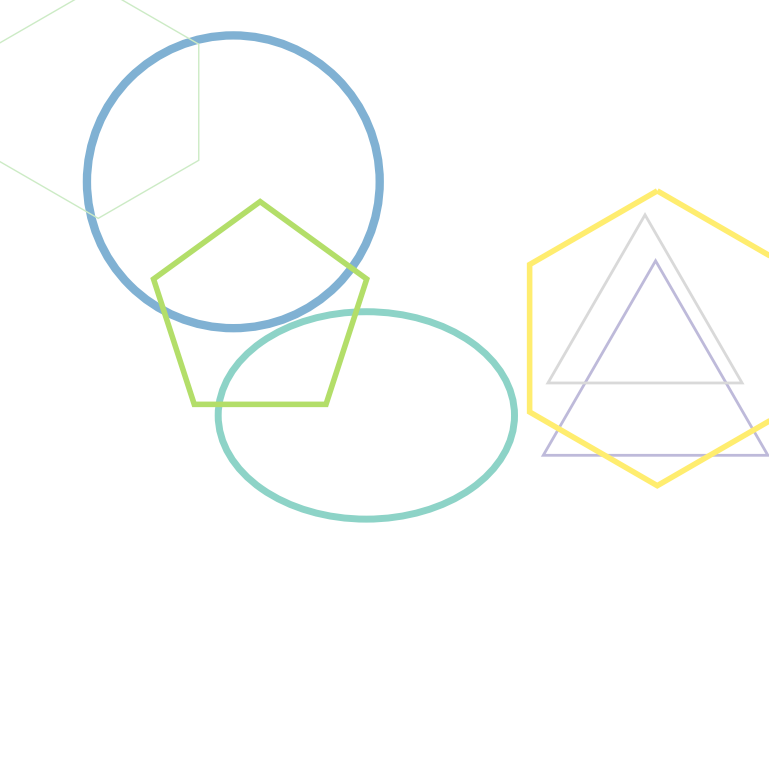[{"shape": "oval", "thickness": 2.5, "radius": 0.96, "center": [0.476, 0.46]}, {"shape": "triangle", "thickness": 1, "radius": 0.84, "center": [0.851, 0.493]}, {"shape": "circle", "thickness": 3, "radius": 0.95, "center": [0.303, 0.764]}, {"shape": "pentagon", "thickness": 2, "radius": 0.73, "center": [0.338, 0.593]}, {"shape": "triangle", "thickness": 1, "radius": 0.73, "center": [0.838, 0.575]}, {"shape": "hexagon", "thickness": 0.5, "radius": 0.75, "center": [0.128, 0.867]}, {"shape": "hexagon", "thickness": 2, "radius": 0.96, "center": [0.854, 0.561]}]